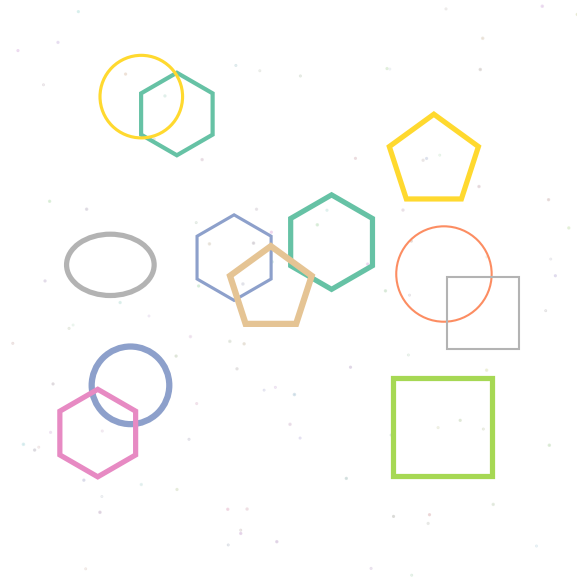[{"shape": "hexagon", "thickness": 2, "radius": 0.36, "center": [0.306, 0.802]}, {"shape": "hexagon", "thickness": 2.5, "radius": 0.41, "center": [0.574, 0.58]}, {"shape": "circle", "thickness": 1, "radius": 0.41, "center": [0.769, 0.525]}, {"shape": "circle", "thickness": 3, "radius": 0.34, "center": [0.226, 0.332]}, {"shape": "hexagon", "thickness": 1.5, "radius": 0.37, "center": [0.405, 0.553]}, {"shape": "hexagon", "thickness": 2.5, "radius": 0.38, "center": [0.169, 0.249]}, {"shape": "square", "thickness": 2.5, "radius": 0.43, "center": [0.766, 0.259]}, {"shape": "circle", "thickness": 1.5, "radius": 0.36, "center": [0.245, 0.832]}, {"shape": "pentagon", "thickness": 2.5, "radius": 0.41, "center": [0.751, 0.72]}, {"shape": "pentagon", "thickness": 3, "radius": 0.37, "center": [0.469, 0.499]}, {"shape": "square", "thickness": 1, "radius": 0.31, "center": [0.837, 0.457]}, {"shape": "oval", "thickness": 2.5, "radius": 0.38, "center": [0.191, 0.541]}]